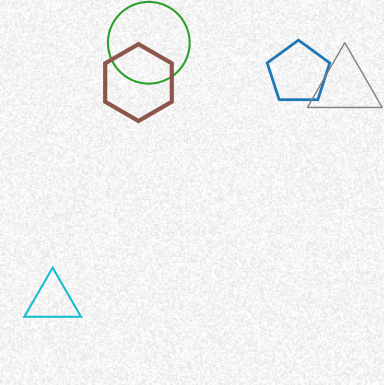[{"shape": "pentagon", "thickness": 2, "radius": 0.43, "center": [0.775, 0.81]}, {"shape": "circle", "thickness": 1.5, "radius": 0.53, "center": [0.386, 0.889]}, {"shape": "hexagon", "thickness": 3, "radius": 0.5, "center": [0.36, 0.786]}, {"shape": "triangle", "thickness": 1, "radius": 0.56, "center": [0.896, 0.777]}, {"shape": "triangle", "thickness": 1.5, "radius": 0.43, "center": [0.137, 0.22]}]